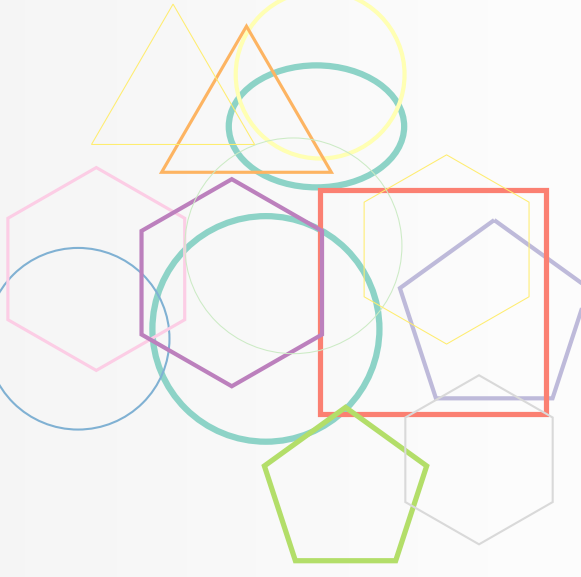[{"shape": "oval", "thickness": 3, "radius": 0.75, "center": [0.544, 0.78]}, {"shape": "circle", "thickness": 3, "radius": 0.98, "center": [0.458, 0.43]}, {"shape": "circle", "thickness": 2, "radius": 0.73, "center": [0.551, 0.87]}, {"shape": "pentagon", "thickness": 2, "radius": 0.85, "center": [0.85, 0.447]}, {"shape": "square", "thickness": 2.5, "radius": 0.97, "center": [0.745, 0.476]}, {"shape": "circle", "thickness": 1, "radius": 0.79, "center": [0.134, 0.413]}, {"shape": "triangle", "thickness": 1.5, "radius": 0.84, "center": [0.424, 0.785]}, {"shape": "pentagon", "thickness": 2.5, "radius": 0.73, "center": [0.594, 0.147]}, {"shape": "hexagon", "thickness": 1.5, "radius": 0.88, "center": [0.166, 0.533]}, {"shape": "hexagon", "thickness": 1, "radius": 0.73, "center": [0.824, 0.203]}, {"shape": "hexagon", "thickness": 2, "radius": 0.9, "center": [0.399, 0.51]}, {"shape": "circle", "thickness": 0.5, "radius": 0.93, "center": [0.505, 0.573]}, {"shape": "triangle", "thickness": 0.5, "radius": 0.81, "center": [0.298, 0.83]}, {"shape": "hexagon", "thickness": 0.5, "radius": 0.82, "center": [0.768, 0.567]}]